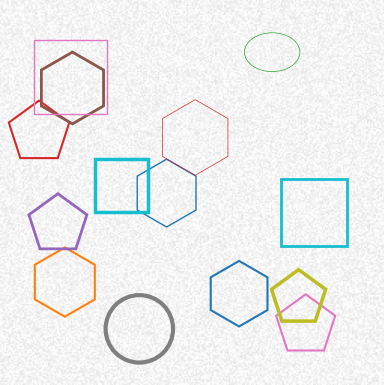[{"shape": "hexagon", "thickness": 1.5, "radius": 0.43, "center": [0.621, 0.237]}, {"shape": "hexagon", "thickness": 1, "radius": 0.44, "center": [0.433, 0.498]}, {"shape": "hexagon", "thickness": 1.5, "radius": 0.45, "center": [0.168, 0.267]}, {"shape": "oval", "thickness": 0.5, "radius": 0.36, "center": [0.707, 0.864]}, {"shape": "hexagon", "thickness": 0.5, "radius": 0.49, "center": [0.507, 0.643]}, {"shape": "pentagon", "thickness": 1.5, "radius": 0.41, "center": [0.101, 0.656]}, {"shape": "pentagon", "thickness": 2, "radius": 0.4, "center": [0.15, 0.418]}, {"shape": "hexagon", "thickness": 2, "radius": 0.47, "center": [0.188, 0.772]}, {"shape": "square", "thickness": 1, "radius": 0.48, "center": [0.184, 0.8]}, {"shape": "pentagon", "thickness": 1.5, "radius": 0.4, "center": [0.794, 0.155]}, {"shape": "circle", "thickness": 3, "radius": 0.44, "center": [0.362, 0.146]}, {"shape": "pentagon", "thickness": 2.5, "radius": 0.37, "center": [0.775, 0.226]}, {"shape": "square", "thickness": 2.5, "radius": 0.35, "center": [0.316, 0.519]}, {"shape": "square", "thickness": 2, "radius": 0.43, "center": [0.815, 0.448]}]